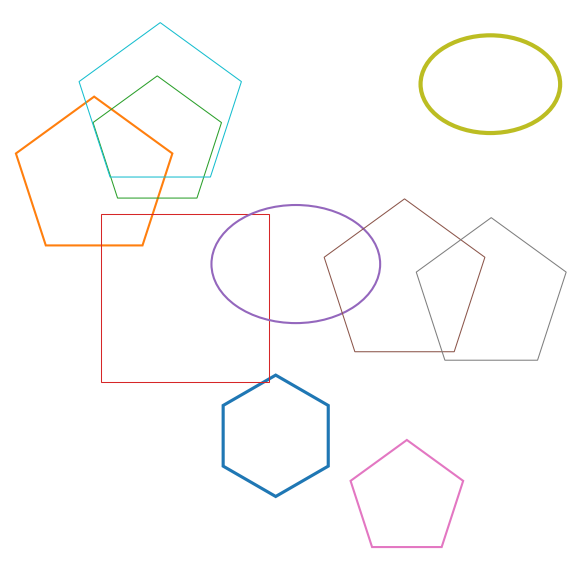[{"shape": "hexagon", "thickness": 1.5, "radius": 0.53, "center": [0.477, 0.245]}, {"shape": "pentagon", "thickness": 1, "radius": 0.71, "center": [0.163, 0.689]}, {"shape": "pentagon", "thickness": 0.5, "radius": 0.58, "center": [0.272, 0.751]}, {"shape": "square", "thickness": 0.5, "radius": 0.72, "center": [0.32, 0.483]}, {"shape": "oval", "thickness": 1, "radius": 0.73, "center": [0.512, 0.542]}, {"shape": "pentagon", "thickness": 0.5, "radius": 0.73, "center": [0.7, 0.508]}, {"shape": "pentagon", "thickness": 1, "radius": 0.51, "center": [0.705, 0.135]}, {"shape": "pentagon", "thickness": 0.5, "radius": 0.68, "center": [0.851, 0.486]}, {"shape": "oval", "thickness": 2, "radius": 0.6, "center": [0.849, 0.853]}, {"shape": "pentagon", "thickness": 0.5, "radius": 0.74, "center": [0.277, 0.812]}]